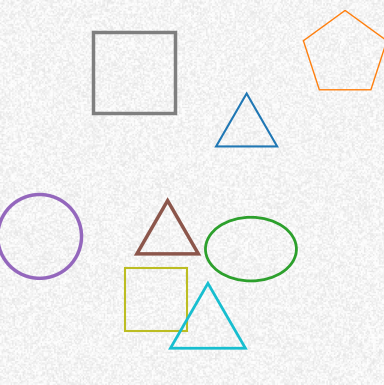[{"shape": "triangle", "thickness": 1.5, "radius": 0.46, "center": [0.641, 0.665]}, {"shape": "pentagon", "thickness": 1, "radius": 0.57, "center": [0.896, 0.859]}, {"shape": "oval", "thickness": 2, "radius": 0.59, "center": [0.652, 0.353]}, {"shape": "circle", "thickness": 2.5, "radius": 0.54, "center": [0.103, 0.386]}, {"shape": "triangle", "thickness": 2.5, "radius": 0.46, "center": [0.435, 0.387]}, {"shape": "square", "thickness": 2.5, "radius": 0.53, "center": [0.348, 0.812]}, {"shape": "square", "thickness": 1.5, "radius": 0.41, "center": [0.406, 0.222]}, {"shape": "triangle", "thickness": 2, "radius": 0.56, "center": [0.54, 0.152]}]